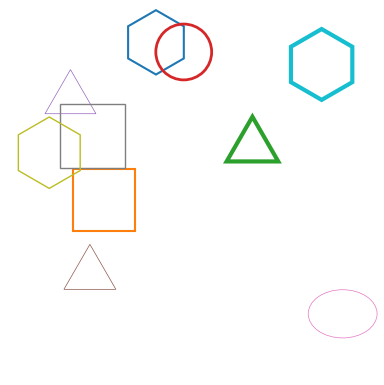[{"shape": "hexagon", "thickness": 1.5, "radius": 0.42, "center": [0.405, 0.89]}, {"shape": "square", "thickness": 1.5, "radius": 0.41, "center": [0.271, 0.48]}, {"shape": "triangle", "thickness": 3, "radius": 0.39, "center": [0.656, 0.619]}, {"shape": "circle", "thickness": 2, "radius": 0.36, "center": [0.477, 0.865]}, {"shape": "triangle", "thickness": 0.5, "radius": 0.38, "center": [0.183, 0.743]}, {"shape": "triangle", "thickness": 0.5, "radius": 0.39, "center": [0.234, 0.287]}, {"shape": "oval", "thickness": 0.5, "radius": 0.45, "center": [0.89, 0.185]}, {"shape": "square", "thickness": 1, "radius": 0.42, "center": [0.241, 0.647]}, {"shape": "hexagon", "thickness": 1, "radius": 0.46, "center": [0.128, 0.603]}, {"shape": "hexagon", "thickness": 3, "radius": 0.46, "center": [0.835, 0.833]}]